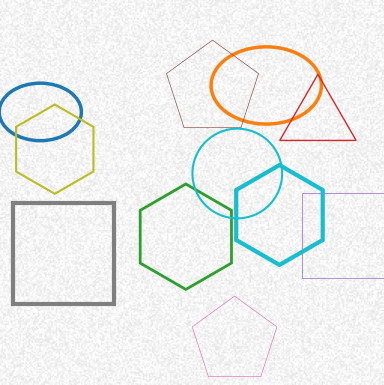[{"shape": "oval", "thickness": 2.5, "radius": 0.53, "center": [0.105, 0.709]}, {"shape": "oval", "thickness": 2.5, "radius": 0.72, "center": [0.692, 0.778]}, {"shape": "hexagon", "thickness": 2, "radius": 0.68, "center": [0.483, 0.385]}, {"shape": "triangle", "thickness": 1, "radius": 0.57, "center": [0.826, 0.693]}, {"shape": "square", "thickness": 0.5, "radius": 0.55, "center": [0.895, 0.389]}, {"shape": "pentagon", "thickness": 0.5, "radius": 0.63, "center": [0.552, 0.77]}, {"shape": "pentagon", "thickness": 0.5, "radius": 0.58, "center": [0.609, 0.115]}, {"shape": "square", "thickness": 3, "radius": 0.66, "center": [0.164, 0.342]}, {"shape": "hexagon", "thickness": 1.5, "radius": 0.58, "center": [0.142, 0.613]}, {"shape": "hexagon", "thickness": 3, "radius": 0.65, "center": [0.726, 0.442]}, {"shape": "circle", "thickness": 1.5, "radius": 0.58, "center": [0.616, 0.549]}]